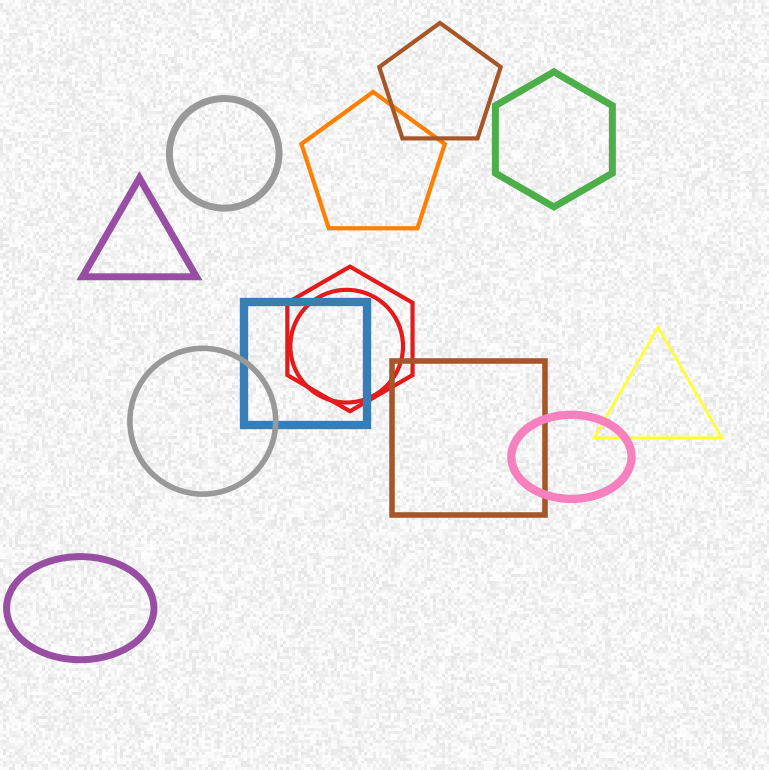[{"shape": "circle", "thickness": 1.5, "radius": 0.37, "center": [0.45, 0.55]}, {"shape": "hexagon", "thickness": 1.5, "radius": 0.47, "center": [0.454, 0.56]}, {"shape": "square", "thickness": 3, "radius": 0.4, "center": [0.397, 0.528]}, {"shape": "hexagon", "thickness": 2.5, "radius": 0.44, "center": [0.719, 0.819]}, {"shape": "triangle", "thickness": 2.5, "radius": 0.43, "center": [0.181, 0.683]}, {"shape": "oval", "thickness": 2.5, "radius": 0.48, "center": [0.104, 0.21]}, {"shape": "pentagon", "thickness": 1.5, "radius": 0.49, "center": [0.485, 0.783]}, {"shape": "triangle", "thickness": 1, "radius": 0.48, "center": [0.855, 0.479]}, {"shape": "square", "thickness": 2, "radius": 0.5, "center": [0.609, 0.431]}, {"shape": "pentagon", "thickness": 1.5, "radius": 0.41, "center": [0.571, 0.887]}, {"shape": "oval", "thickness": 3, "radius": 0.39, "center": [0.742, 0.407]}, {"shape": "circle", "thickness": 2, "radius": 0.47, "center": [0.263, 0.453]}, {"shape": "circle", "thickness": 2.5, "radius": 0.36, "center": [0.291, 0.801]}]